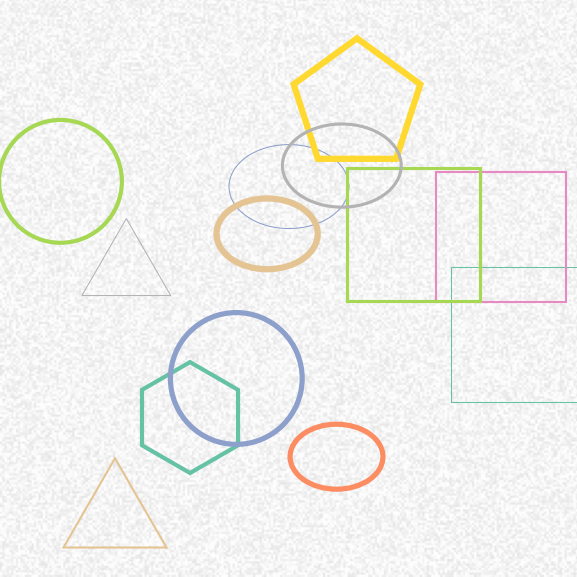[{"shape": "square", "thickness": 0.5, "radius": 0.58, "center": [0.898, 0.42]}, {"shape": "hexagon", "thickness": 2, "radius": 0.48, "center": [0.329, 0.276]}, {"shape": "oval", "thickness": 2.5, "radius": 0.4, "center": [0.583, 0.208]}, {"shape": "circle", "thickness": 2.5, "radius": 0.57, "center": [0.409, 0.344]}, {"shape": "oval", "thickness": 0.5, "radius": 0.52, "center": [0.5, 0.676]}, {"shape": "square", "thickness": 1, "radius": 0.56, "center": [0.867, 0.588]}, {"shape": "square", "thickness": 1.5, "radius": 0.58, "center": [0.716, 0.593]}, {"shape": "circle", "thickness": 2, "radius": 0.53, "center": [0.105, 0.685]}, {"shape": "pentagon", "thickness": 3, "radius": 0.58, "center": [0.618, 0.817]}, {"shape": "oval", "thickness": 3, "radius": 0.44, "center": [0.463, 0.594]}, {"shape": "triangle", "thickness": 1, "radius": 0.52, "center": [0.199, 0.103]}, {"shape": "oval", "thickness": 1.5, "radius": 0.51, "center": [0.592, 0.712]}, {"shape": "triangle", "thickness": 0.5, "radius": 0.44, "center": [0.219, 0.532]}]